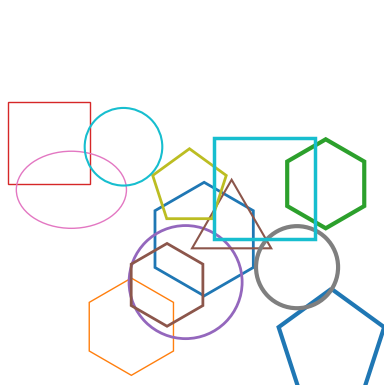[{"shape": "pentagon", "thickness": 3, "radius": 0.72, "center": [0.861, 0.106]}, {"shape": "hexagon", "thickness": 2, "radius": 0.74, "center": [0.53, 0.379]}, {"shape": "hexagon", "thickness": 1, "radius": 0.63, "center": [0.341, 0.151]}, {"shape": "hexagon", "thickness": 3, "radius": 0.58, "center": [0.846, 0.523]}, {"shape": "square", "thickness": 1, "radius": 0.53, "center": [0.127, 0.63]}, {"shape": "circle", "thickness": 2, "radius": 0.73, "center": [0.482, 0.267]}, {"shape": "hexagon", "thickness": 2, "radius": 0.54, "center": [0.434, 0.26]}, {"shape": "triangle", "thickness": 1.5, "radius": 0.59, "center": [0.602, 0.414]}, {"shape": "oval", "thickness": 1, "radius": 0.72, "center": [0.185, 0.507]}, {"shape": "circle", "thickness": 3, "radius": 0.53, "center": [0.772, 0.306]}, {"shape": "pentagon", "thickness": 2, "radius": 0.5, "center": [0.492, 0.513]}, {"shape": "circle", "thickness": 1.5, "radius": 0.5, "center": [0.321, 0.619]}, {"shape": "square", "thickness": 2.5, "radius": 0.66, "center": [0.687, 0.51]}]